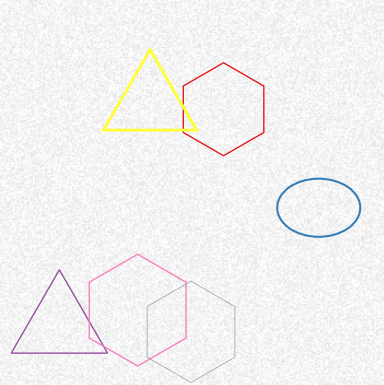[{"shape": "hexagon", "thickness": 1, "radius": 0.6, "center": [0.581, 0.716]}, {"shape": "oval", "thickness": 1.5, "radius": 0.54, "center": [0.828, 0.46]}, {"shape": "triangle", "thickness": 1, "radius": 0.72, "center": [0.154, 0.155]}, {"shape": "triangle", "thickness": 2, "radius": 0.7, "center": [0.39, 0.732]}, {"shape": "hexagon", "thickness": 1, "radius": 0.73, "center": [0.357, 0.194]}, {"shape": "hexagon", "thickness": 0.5, "radius": 0.66, "center": [0.496, 0.138]}]